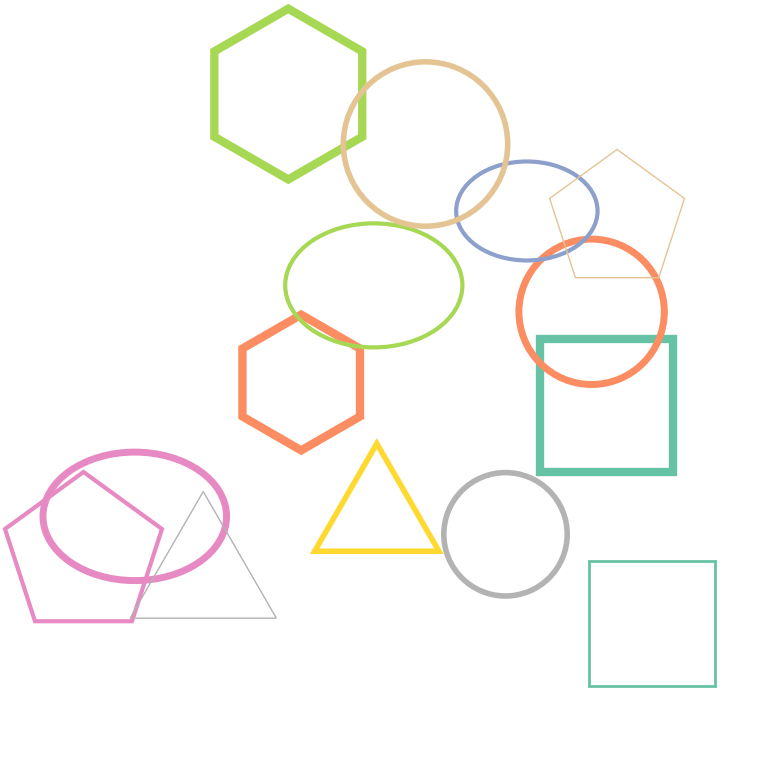[{"shape": "square", "thickness": 1, "radius": 0.41, "center": [0.847, 0.19]}, {"shape": "square", "thickness": 3, "radius": 0.43, "center": [0.788, 0.474]}, {"shape": "hexagon", "thickness": 3, "radius": 0.44, "center": [0.391, 0.503]}, {"shape": "circle", "thickness": 2.5, "radius": 0.47, "center": [0.768, 0.595]}, {"shape": "oval", "thickness": 1.5, "radius": 0.46, "center": [0.684, 0.726]}, {"shape": "oval", "thickness": 2.5, "radius": 0.6, "center": [0.175, 0.329]}, {"shape": "pentagon", "thickness": 1.5, "radius": 0.54, "center": [0.108, 0.28]}, {"shape": "hexagon", "thickness": 3, "radius": 0.55, "center": [0.374, 0.878]}, {"shape": "oval", "thickness": 1.5, "radius": 0.58, "center": [0.485, 0.629]}, {"shape": "triangle", "thickness": 2, "radius": 0.47, "center": [0.489, 0.331]}, {"shape": "circle", "thickness": 2, "radius": 0.53, "center": [0.553, 0.813]}, {"shape": "pentagon", "thickness": 0.5, "radius": 0.46, "center": [0.801, 0.714]}, {"shape": "circle", "thickness": 2, "radius": 0.4, "center": [0.656, 0.306]}, {"shape": "triangle", "thickness": 0.5, "radius": 0.55, "center": [0.264, 0.252]}]